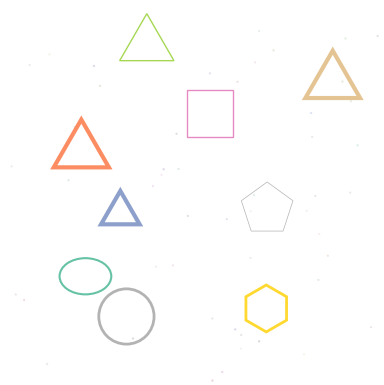[{"shape": "oval", "thickness": 1.5, "radius": 0.34, "center": [0.222, 0.282]}, {"shape": "triangle", "thickness": 3, "radius": 0.41, "center": [0.211, 0.607]}, {"shape": "triangle", "thickness": 3, "radius": 0.29, "center": [0.313, 0.446]}, {"shape": "square", "thickness": 1, "radius": 0.3, "center": [0.545, 0.706]}, {"shape": "triangle", "thickness": 1, "radius": 0.41, "center": [0.381, 0.883]}, {"shape": "hexagon", "thickness": 2, "radius": 0.3, "center": [0.692, 0.199]}, {"shape": "triangle", "thickness": 3, "radius": 0.41, "center": [0.864, 0.786]}, {"shape": "circle", "thickness": 2, "radius": 0.36, "center": [0.328, 0.178]}, {"shape": "pentagon", "thickness": 0.5, "radius": 0.35, "center": [0.694, 0.457]}]